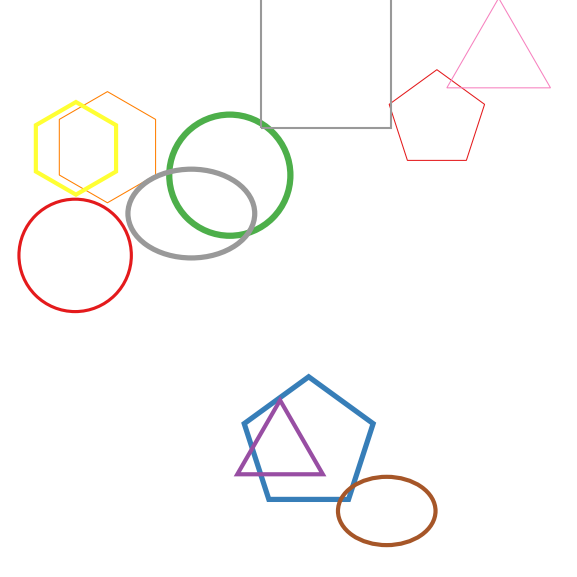[{"shape": "circle", "thickness": 1.5, "radius": 0.49, "center": [0.13, 0.557]}, {"shape": "pentagon", "thickness": 0.5, "radius": 0.43, "center": [0.757, 0.792]}, {"shape": "pentagon", "thickness": 2.5, "radius": 0.59, "center": [0.535, 0.229]}, {"shape": "circle", "thickness": 3, "radius": 0.52, "center": [0.398, 0.696]}, {"shape": "triangle", "thickness": 2, "radius": 0.43, "center": [0.485, 0.221]}, {"shape": "hexagon", "thickness": 0.5, "radius": 0.48, "center": [0.186, 0.744]}, {"shape": "hexagon", "thickness": 2, "radius": 0.4, "center": [0.132, 0.742]}, {"shape": "oval", "thickness": 2, "radius": 0.42, "center": [0.67, 0.114]}, {"shape": "triangle", "thickness": 0.5, "radius": 0.52, "center": [0.864, 0.899]}, {"shape": "square", "thickness": 1, "radius": 0.56, "center": [0.565, 0.89]}, {"shape": "oval", "thickness": 2.5, "radius": 0.55, "center": [0.331, 0.629]}]